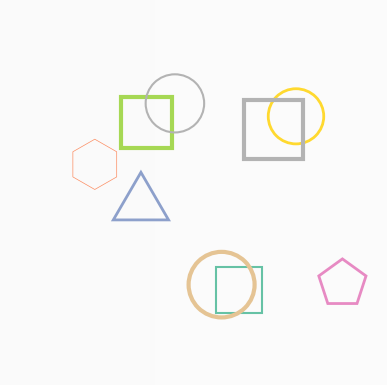[{"shape": "square", "thickness": 1.5, "radius": 0.3, "center": [0.618, 0.247]}, {"shape": "hexagon", "thickness": 0.5, "radius": 0.33, "center": [0.245, 0.573]}, {"shape": "triangle", "thickness": 2, "radius": 0.41, "center": [0.364, 0.47]}, {"shape": "pentagon", "thickness": 2, "radius": 0.32, "center": [0.884, 0.263]}, {"shape": "square", "thickness": 3, "radius": 0.33, "center": [0.378, 0.683]}, {"shape": "circle", "thickness": 2, "radius": 0.36, "center": [0.764, 0.698]}, {"shape": "circle", "thickness": 3, "radius": 0.43, "center": [0.572, 0.261]}, {"shape": "circle", "thickness": 1.5, "radius": 0.38, "center": [0.451, 0.731]}, {"shape": "square", "thickness": 3, "radius": 0.38, "center": [0.705, 0.663]}]